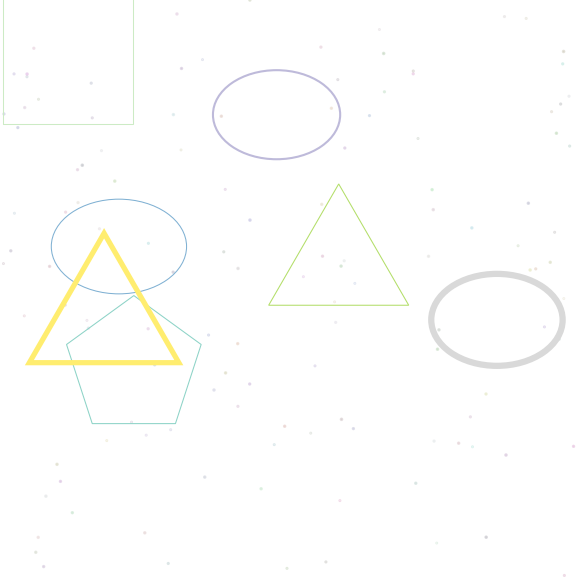[{"shape": "pentagon", "thickness": 0.5, "radius": 0.61, "center": [0.232, 0.365]}, {"shape": "oval", "thickness": 1, "radius": 0.55, "center": [0.479, 0.801]}, {"shape": "oval", "thickness": 0.5, "radius": 0.59, "center": [0.206, 0.572]}, {"shape": "triangle", "thickness": 0.5, "radius": 0.7, "center": [0.586, 0.541]}, {"shape": "oval", "thickness": 3, "radius": 0.57, "center": [0.861, 0.445]}, {"shape": "square", "thickness": 0.5, "radius": 0.56, "center": [0.117, 0.897]}, {"shape": "triangle", "thickness": 2.5, "radius": 0.75, "center": [0.18, 0.446]}]